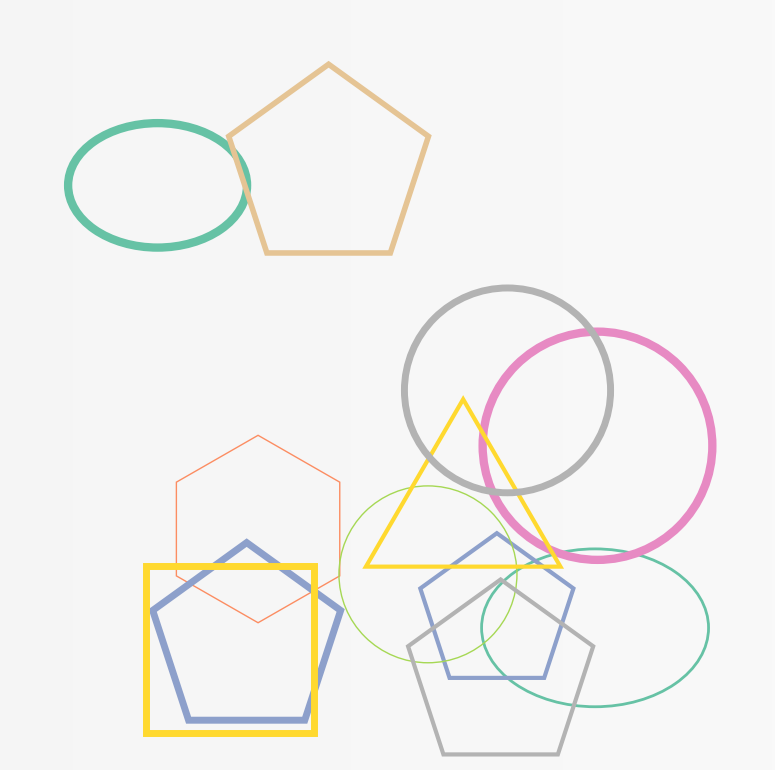[{"shape": "oval", "thickness": 1, "radius": 0.73, "center": [0.768, 0.185]}, {"shape": "oval", "thickness": 3, "radius": 0.58, "center": [0.203, 0.759]}, {"shape": "hexagon", "thickness": 0.5, "radius": 0.61, "center": [0.333, 0.313]}, {"shape": "pentagon", "thickness": 2.5, "radius": 0.64, "center": [0.318, 0.168]}, {"shape": "pentagon", "thickness": 1.5, "radius": 0.52, "center": [0.641, 0.204]}, {"shape": "circle", "thickness": 3, "radius": 0.74, "center": [0.771, 0.421]}, {"shape": "circle", "thickness": 0.5, "radius": 0.57, "center": [0.552, 0.254]}, {"shape": "triangle", "thickness": 1.5, "radius": 0.72, "center": [0.598, 0.337]}, {"shape": "square", "thickness": 2.5, "radius": 0.54, "center": [0.297, 0.157]}, {"shape": "pentagon", "thickness": 2, "radius": 0.68, "center": [0.424, 0.781]}, {"shape": "circle", "thickness": 2.5, "radius": 0.66, "center": [0.655, 0.493]}, {"shape": "pentagon", "thickness": 1.5, "radius": 0.63, "center": [0.646, 0.122]}]